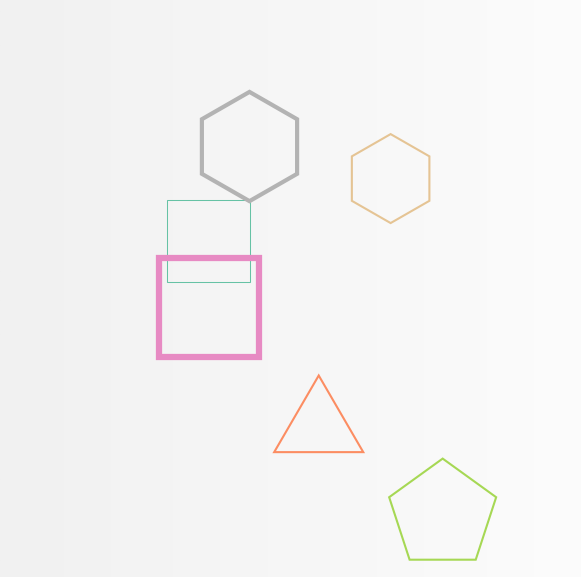[{"shape": "square", "thickness": 0.5, "radius": 0.35, "center": [0.359, 0.582]}, {"shape": "triangle", "thickness": 1, "radius": 0.44, "center": [0.548, 0.26]}, {"shape": "square", "thickness": 3, "radius": 0.43, "center": [0.359, 0.467]}, {"shape": "pentagon", "thickness": 1, "radius": 0.48, "center": [0.762, 0.108]}, {"shape": "hexagon", "thickness": 1, "radius": 0.39, "center": [0.672, 0.69]}, {"shape": "hexagon", "thickness": 2, "radius": 0.47, "center": [0.429, 0.745]}]